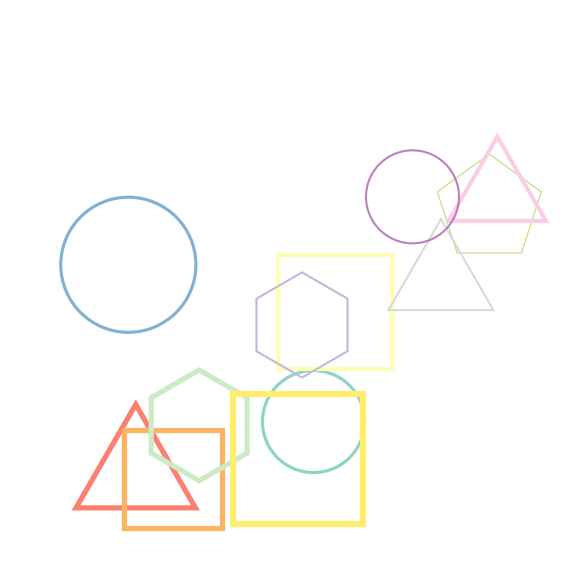[{"shape": "circle", "thickness": 1.5, "radius": 0.44, "center": [0.543, 0.269]}, {"shape": "square", "thickness": 2, "radius": 0.49, "center": [0.58, 0.458]}, {"shape": "hexagon", "thickness": 1, "radius": 0.46, "center": [0.523, 0.436]}, {"shape": "triangle", "thickness": 2.5, "radius": 0.6, "center": [0.235, 0.179]}, {"shape": "circle", "thickness": 1.5, "radius": 0.59, "center": [0.222, 0.541]}, {"shape": "square", "thickness": 2.5, "radius": 0.43, "center": [0.3, 0.17]}, {"shape": "pentagon", "thickness": 0.5, "radius": 0.47, "center": [0.847, 0.638]}, {"shape": "triangle", "thickness": 2, "radius": 0.49, "center": [0.861, 0.665]}, {"shape": "triangle", "thickness": 1, "radius": 0.53, "center": [0.763, 0.515]}, {"shape": "circle", "thickness": 1, "radius": 0.4, "center": [0.714, 0.658]}, {"shape": "hexagon", "thickness": 2.5, "radius": 0.48, "center": [0.345, 0.263]}, {"shape": "square", "thickness": 3, "radius": 0.56, "center": [0.516, 0.204]}]